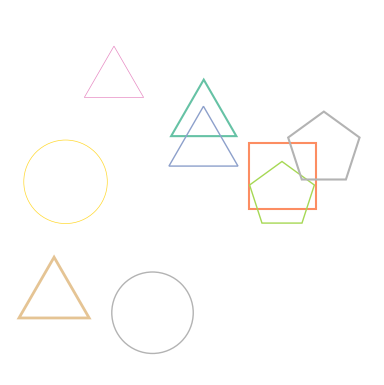[{"shape": "triangle", "thickness": 1.5, "radius": 0.49, "center": [0.529, 0.695]}, {"shape": "square", "thickness": 1.5, "radius": 0.43, "center": [0.734, 0.542]}, {"shape": "triangle", "thickness": 1, "radius": 0.52, "center": [0.528, 0.62]}, {"shape": "triangle", "thickness": 0.5, "radius": 0.44, "center": [0.296, 0.791]}, {"shape": "pentagon", "thickness": 1, "radius": 0.44, "center": [0.732, 0.492]}, {"shape": "circle", "thickness": 0.5, "radius": 0.54, "center": [0.17, 0.528]}, {"shape": "triangle", "thickness": 2, "radius": 0.53, "center": [0.14, 0.227]}, {"shape": "pentagon", "thickness": 1.5, "radius": 0.49, "center": [0.841, 0.613]}, {"shape": "circle", "thickness": 1, "radius": 0.53, "center": [0.396, 0.188]}]